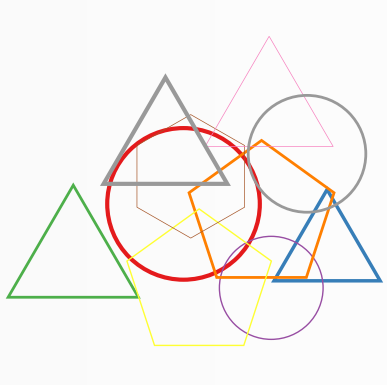[{"shape": "circle", "thickness": 3, "radius": 0.98, "center": [0.474, 0.47]}, {"shape": "triangle", "thickness": 2.5, "radius": 0.79, "center": [0.844, 0.35]}, {"shape": "triangle", "thickness": 2, "radius": 0.97, "center": [0.189, 0.325]}, {"shape": "circle", "thickness": 1, "radius": 0.67, "center": [0.7, 0.252]}, {"shape": "pentagon", "thickness": 2, "radius": 0.98, "center": [0.675, 0.439]}, {"shape": "pentagon", "thickness": 1, "radius": 0.98, "center": [0.514, 0.261]}, {"shape": "hexagon", "thickness": 0.5, "radius": 0.8, "center": [0.492, 0.542]}, {"shape": "triangle", "thickness": 0.5, "radius": 0.95, "center": [0.695, 0.715]}, {"shape": "circle", "thickness": 2, "radius": 0.76, "center": [0.792, 0.601]}, {"shape": "triangle", "thickness": 3, "radius": 0.92, "center": [0.427, 0.615]}]